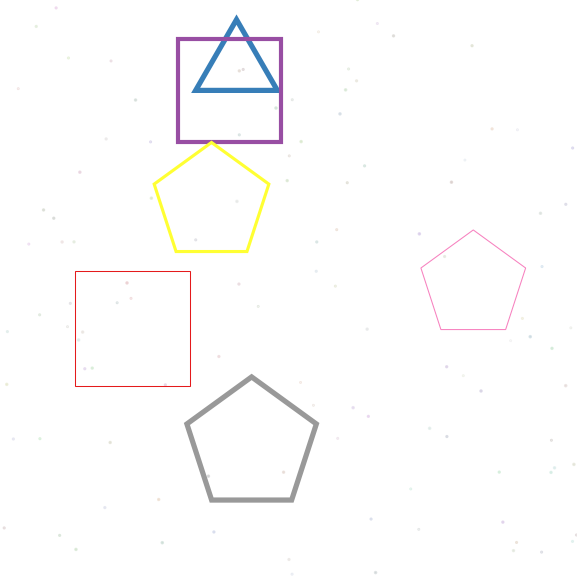[{"shape": "square", "thickness": 0.5, "radius": 0.5, "center": [0.229, 0.43]}, {"shape": "triangle", "thickness": 2.5, "radius": 0.41, "center": [0.41, 0.883]}, {"shape": "square", "thickness": 2, "radius": 0.45, "center": [0.398, 0.842]}, {"shape": "pentagon", "thickness": 1.5, "radius": 0.52, "center": [0.366, 0.648]}, {"shape": "pentagon", "thickness": 0.5, "radius": 0.48, "center": [0.82, 0.506]}, {"shape": "pentagon", "thickness": 2.5, "radius": 0.59, "center": [0.436, 0.229]}]